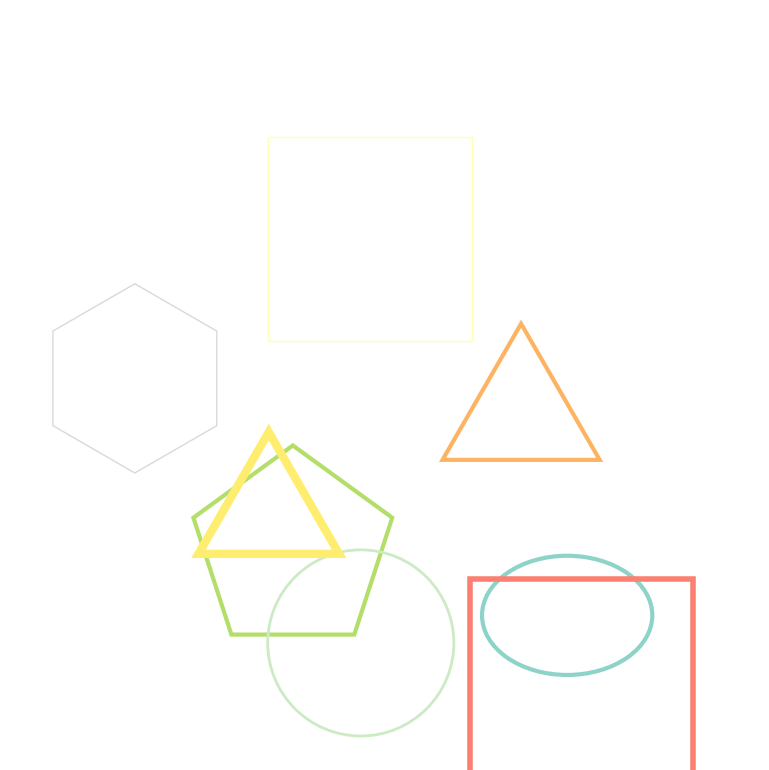[{"shape": "oval", "thickness": 1.5, "radius": 0.55, "center": [0.737, 0.201]}, {"shape": "square", "thickness": 0.5, "radius": 0.66, "center": [0.48, 0.689]}, {"shape": "square", "thickness": 2, "radius": 0.73, "center": [0.755, 0.103]}, {"shape": "triangle", "thickness": 1.5, "radius": 0.59, "center": [0.677, 0.462]}, {"shape": "pentagon", "thickness": 1.5, "radius": 0.68, "center": [0.38, 0.286]}, {"shape": "hexagon", "thickness": 0.5, "radius": 0.61, "center": [0.175, 0.509]}, {"shape": "circle", "thickness": 1, "radius": 0.6, "center": [0.469, 0.165]}, {"shape": "triangle", "thickness": 3, "radius": 0.53, "center": [0.349, 0.333]}]